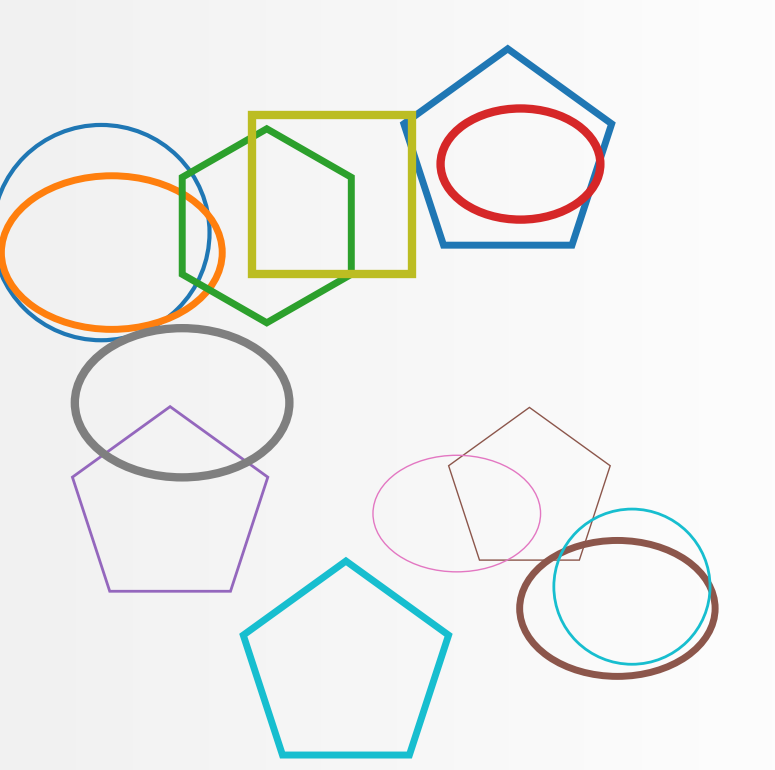[{"shape": "circle", "thickness": 1.5, "radius": 0.7, "center": [0.131, 0.698]}, {"shape": "pentagon", "thickness": 2.5, "radius": 0.7, "center": [0.655, 0.796]}, {"shape": "oval", "thickness": 2.5, "radius": 0.71, "center": [0.144, 0.672]}, {"shape": "hexagon", "thickness": 2.5, "radius": 0.63, "center": [0.344, 0.707]}, {"shape": "oval", "thickness": 3, "radius": 0.52, "center": [0.672, 0.787]}, {"shape": "pentagon", "thickness": 1, "radius": 0.66, "center": [0.219, 0.339]}, {"shape": "oval", "thickness": 2.5, "radius": 0.63, "center": [0.797, 0.21]}, {"shape": "pentagon", "thickness": 0.5, "radius": 0.55, "center": [0.683, 0.361]}, {"shape": "oval", "thickness": 0.5, "radius": 0.54, "center": [0.589, 0.333]}, {"shape": "oval", "thickness": 3, "radius": 0.69, "center": [0.235, 0.477]}, {"shape": "square", "thickness": 3, "radius": 0.52, "center": [0.428, 0.748]}, {"shape": "pentagon", "thickness": 2.5, "radius": 0.7, "center": [0.446, 0.132]}, {"shape": "circle", "thickness": 1, "radius": 0.5, "center": [0.815, 0.238]}]